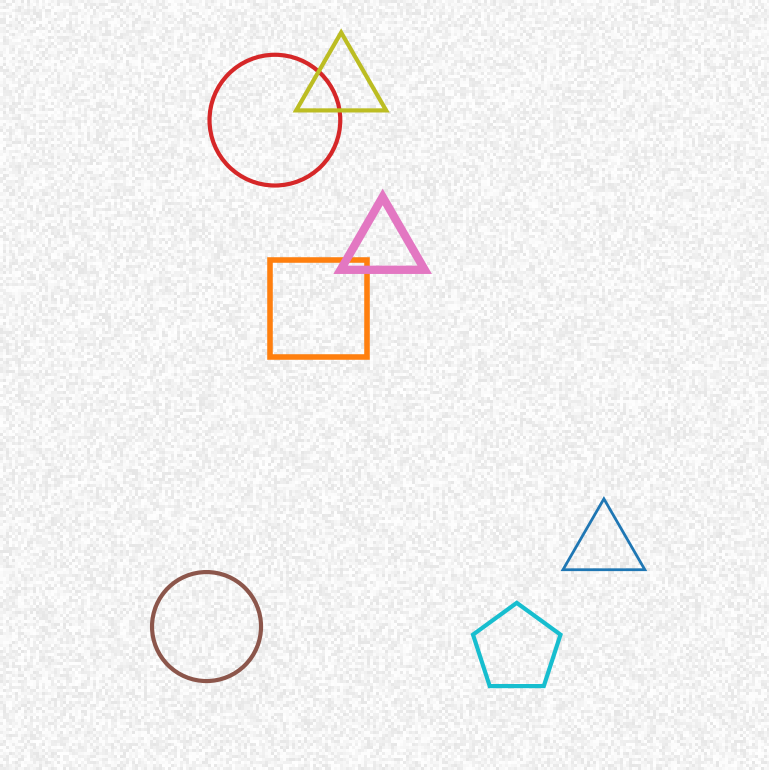[{"shape": "triangle", "thickness": 1, "radius": 0.31, "center": [0.784, 0.291]}, {"shape": "square", "thickness": 2, "radius": 0.31, "center": [0.414, 0.6]}, {"shape": "circle", "thickness": 1.5, "radius": 0.42, "center": [0.357, 0.844]}, {"shape": "circle", "thickness": 1.5, "radius": 0.35, "center": [0.268, 0.186]}, {"shape": "triangle", "thickness": 3, "radius": 0.32, "center": [0.497, 0.681]}, {"shape": "triangle", "thickness": 1.5, "radius": 0.34, "center": [0.443, 0.89]}, {"shape": "pentagon", "thickness": 1.5, "radius": 0.3, "center": [0.671, 0.157]}]